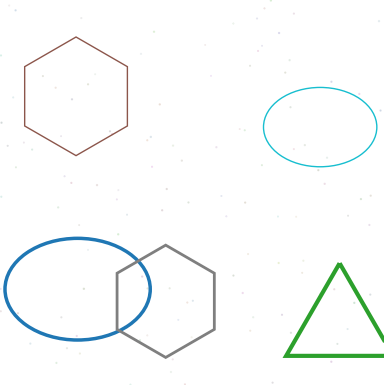[{"shape": "oval", "thickness": 2.5, "radius": 0.94, "center": [0.202, 0.249]}, {"shape": "triangle", "thickness": 3, "radius": 0.8, "center": [0.882, 0.156]}, {"shape": "hexagon", "thickness": 1, "radius": 0.77, "center": [0.197, 0.75]}, {"shape": "hexagon", "thickness": 2, "radius": 0.73, "center": [0.43, 0.217]}, {"shape": "oval", "thickness": 1, "radius": 0.74, "center": [0.832, 0.67]}]